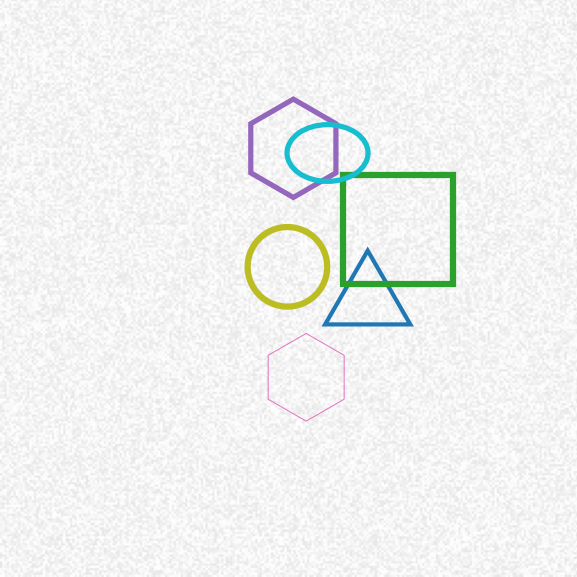[{"shape": "triangle", "thickness": 2, "radius": 0.43, "center": [0.637, 0.48]}, {"shape": "square", "thickness": 3, "radius": 0.47, "center": [0.689, 0.602]}, {"shape": "hexagon", "thickness": 2.5, "radius": 0.43, "center": [0.508, 0.742]}, {"shape": "hexagon", "thickness": 0.5, "radius": 0.38, "center": [0.53, 0.346]}, {"shape": "circle", "thickness": 3, "radius": 0.34, "center": [0.498, 0.537]}, {"shape": "oval", "thickness": 2.5, "radius": 0.35, "center": [0.567, 0.734]}]